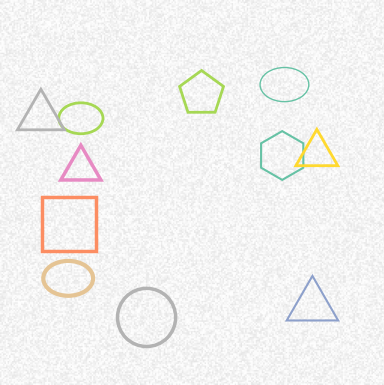[{"shape": "oval", "thickness": 1, "radius": 0.32, "center": [0.739, 0.78]}, {"shape": "hexagon", "thickness": 1.5, "radius": 0.32, "center": [0.733, 0.596]}, {"shape": "square", "thickness": 2.5, "radius": 0.35, "center": [0.178, 0.419]}, {"shape": "triangle", "thickness": 1.5, "radius": 0.39, "center": [0.812, 0.206]}, {"shape": "triangle", "thickness": 2.5, "radius": 0.3, "center": [0.21, 0.563]}, {"shape": "oval", "thickness": 2, "radius": 0.29, "center": [0.21, 0.693]}, {"shape": "pentagon", "thickness": 2, "radius": 0.3, "center": [0.523, 0.757]}, {"shape": "triangle", "thickness": 2, "radius": 0.31, "center": [0.823, 0.601]}, {"shape": "oval", "thickness": 3, "radius": 0.32, "center": [0.177, 0.277]}, {"shape": "triangle", "thickness": 2, "radius": 0.35, "center": [0.106, 0.698]}, {"shape": "circle", "thickness": 2.5, "radius": 0.38, "center": [0.381, 0.176]}]